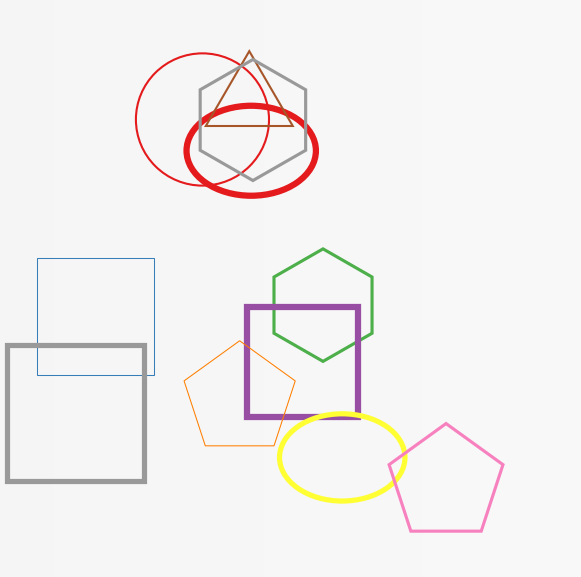[{"shape": "circle", "thickness": 1, "radius": 0.57, "center": [0.348, 0.792]}, {"shape": "oval", "thickness": 3, "radius": 0.56, "center": [0.432, 0.738]}, {"shape": "square", "thickness": 0.5, "radius": 0.5, "center": [0.165, 0.452]}, {"shape": "hexagon", "thickness": 1.5, "radius": 0.49, "center": [0.556, 0.471]}, {"shape": "square", "thickness": 3, "radius": 0.48, "center": [0.521, 0.372]}, {"shape": "pentagon", "thickness": 0.5, "radius": 0.5, "center": [0.412, 0.308]}, {"shape": "oval", "thickness": 2.5, "radius": 0.54, "center": [0.589, 0.207]}, {"shape": "triangle", "thickness": 1, "radius": 0.43, "center": [0.429, 0.824]}, {"shape": "pentagon", "thickness": 1.5, "radius": 0.51, "center": [0.767, 0.163]}, {"shape": "square", "thickness": 2.5, "radius": 0.59, "center": [0.13, 0.284]}, {"shape": "hexagon", "thickness": 1.5, "radius": 0.52, "center": [0.435, 0.791]}]